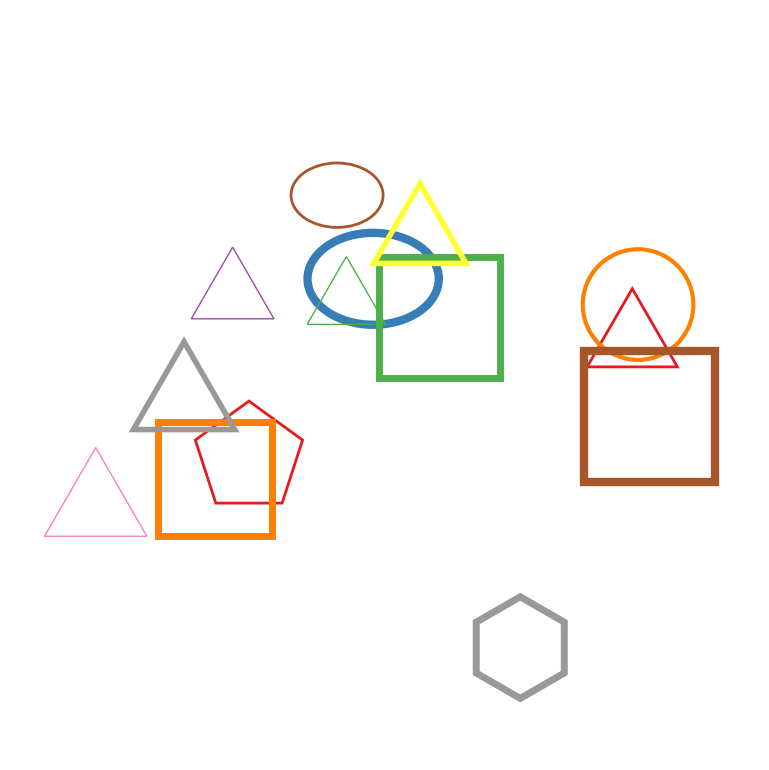[{"shape": "pentagon", "thickness": 1, "radius": 0.37, "center": [0.323, 0.406]}, {"shape": "triangle", "thickness": 1, "radius": 0.34, "center": [0.821, 0.557]}, {"shape": "oval", "thickness": 3, "radius": 0.43, "center": [0.485, 0.638]}, {"shape": "triangle", "thickness": 0.5, "radius": 0.29, "center": [0.45, 0.608]}, {"shape": "square", "thickness": 2.5, "radius": 0.39, "center": [0.571, 0.587]}, {"shape": "triangle", "thickness": 0.5, "radius": 0.31, "center": [0.302, 0.617]}, {"shape": "square", "thickness": 2.5, "radius": 0.37, "center": [0.279, 0.378]}, {"shape": "circle", "thickness": 1.5, "radius": 0.36, "center": [0.829, 0.604]}, {"shape": "triangle", "thickness": 2, "radius": 0.35, "center": [0.545, 0.693]}, {"shape": "oval", "thickness": 1, "radius": 0.3, "center": [0.438, 0.747]}, {"shape": "square", "thickness": 3, "radius": 0.43, "center": [0.843, 0.459]}, {"shape": "triangle", "thickness": 0.5, "radius": 0.38, "center": [0.124, 0.342]}, {"shape": "triangle", "thickness": 2, "radius": 0.38, "center": [0.239, 0.48]}, {"shape": "hexagon", "thickness": 2.5, "radius": 0.33, "center": [0.676, 0.159]}]